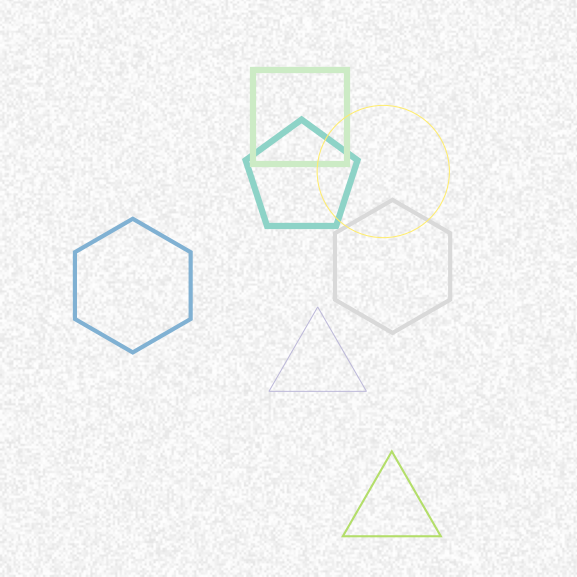[{"shape": "pentagon", "thickness": 3, "radius": 0.51, "center": [0.522, 0.69]}, {"shape": "triangle", "thickness": 0.5, "radius": 0.49, "center": [0.55, 0.37]}, {"shape": "hexagon", "thickness": 2, "radius": 0.58, "center": [0.23, 0.505]}, {"shape": "triangle", "thickness": 1, "radius": 0.49, "center": [0.679, 0.12]}, {"shape": "hexagon", "thickness": 2, "radius": 0.58, "center": [0.68, 0.538]}, {"shape": "square", "thickness": 3, "radius": 0.41, "center": [0.52, 0.797]}, {"shape": "circle", "thickness": 0.5, "radius": 0.57, "center": [0.664, 0.702]}]